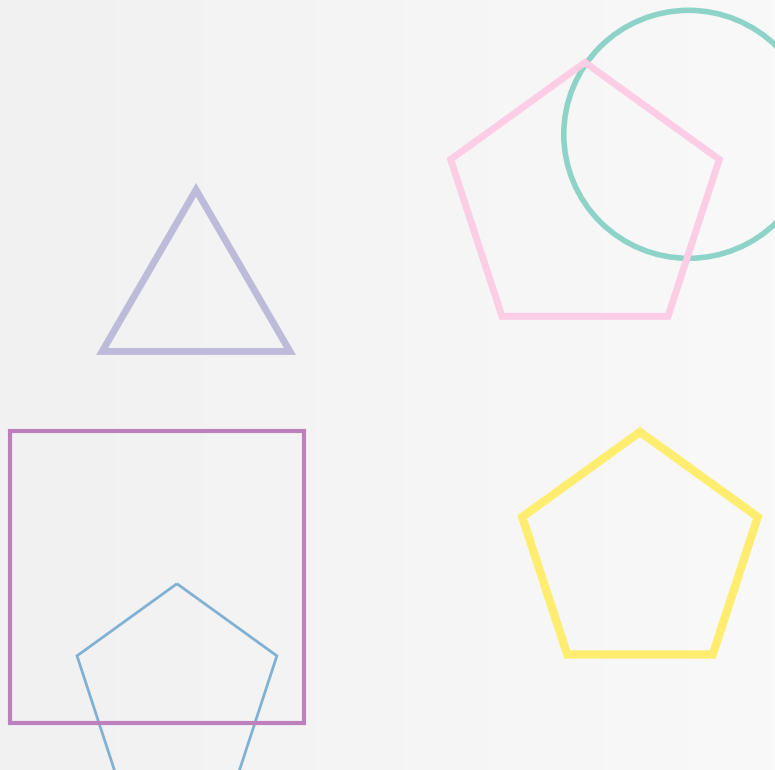[{"shape": "circle", "thickness": 2, "radius": 0.81, "center": [0.888, 0.826]}, {"shape": "triangle", "thickness": 2.5, "radius": 0.7, "center": [0.253, 0.614]}, {"shape": "pentagon", "thickness": 1, "radius": 0.68, "center": [0.228, 0.106]}, {"shape": "pentagon", "thickness": 2.5, "radius": 0.91, "center": [0.755, 0.737]}, {"shape": "square", "thickness": 1.5, "radius": 0.95, "center": [0.203, 0.251]}, {"shape": "pentagon", "thickness": 3, "radius": 0.8, "center": [0.826, 0.279]}]